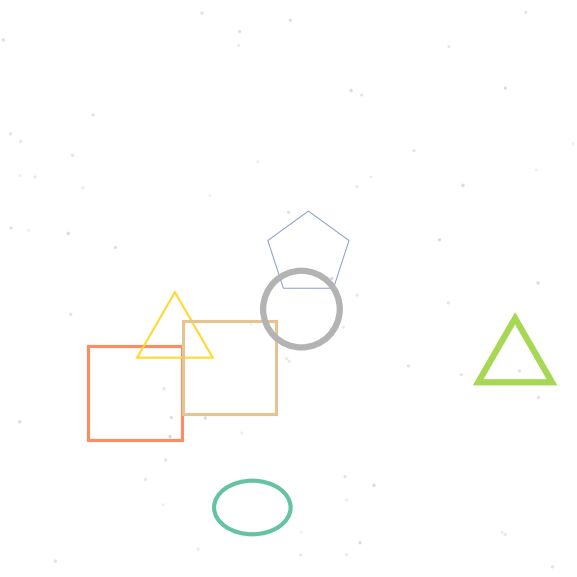[{"shape": "oval", "thickness": 2, "radius": 0.33, "center": [0.437, 0.12]}, {"shape": "square", "thickness": 1.5, "radius": 0.4, "center": [0.234, 0.319]}, {"shape": "pentagon", "thickness": 0.5, "radius": 0.37, "center": [0.534, 0.56]}, {"shape": "triangle", "thickness": 3, "radius": 0.37, "center": [0.892, 0.374]}, {"shape": "triangle", "thickness": 1, "radius": 0.38, "center": [0.303, 0.418]}, {"shape": "square", "thickness": 1.5, "radius": 0.4, "center": [0.397, 0.363]}, {"shape": "circle", "thickness": 3, "radius": 0.33, "center": [0.522, 0.464]}]